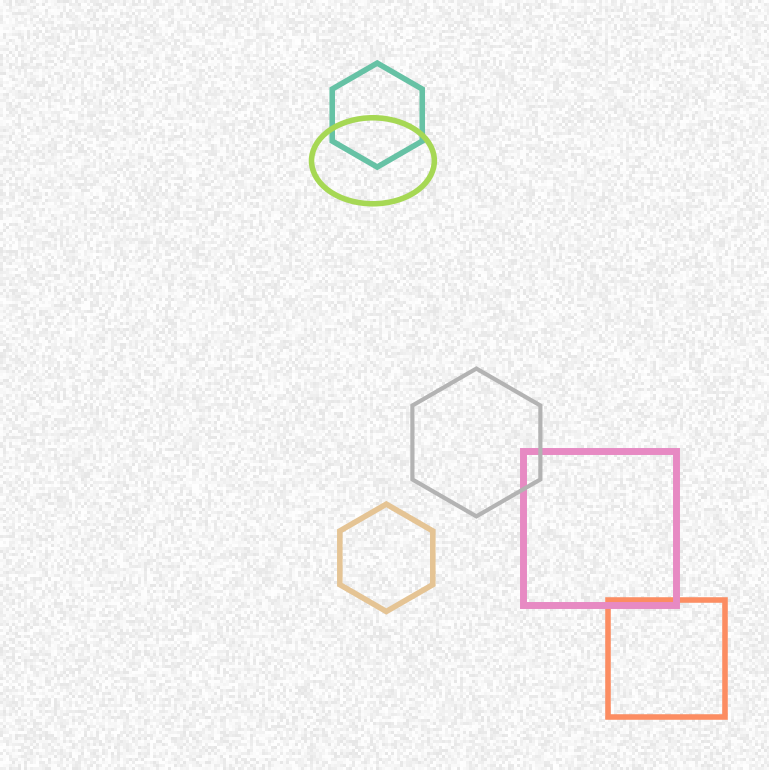[{"shape": "hexagon", "thickness": 2, "radius": 0.34, "center": [0.49, 0.851]}, {"shape": "square", "thickness": 2, "radius": 0.38, "center": [0.866, 0.145]}, {"shape": "square", "thickness": 2.5, "radius": 0.5, "center": [0.779, 0.314]}, {"shape": "oval", "thickness": 2, "radius": 0.4, "center": [0.484, 0.791]}, {"shape": "hexagon", "thickness": 2, "radius": 0.35, "center": [0.502, 0.276]}, {"shape": "hexagon", "thickness": 1.5, "radius": 0.48, "center": [0.619, 0.425]}]